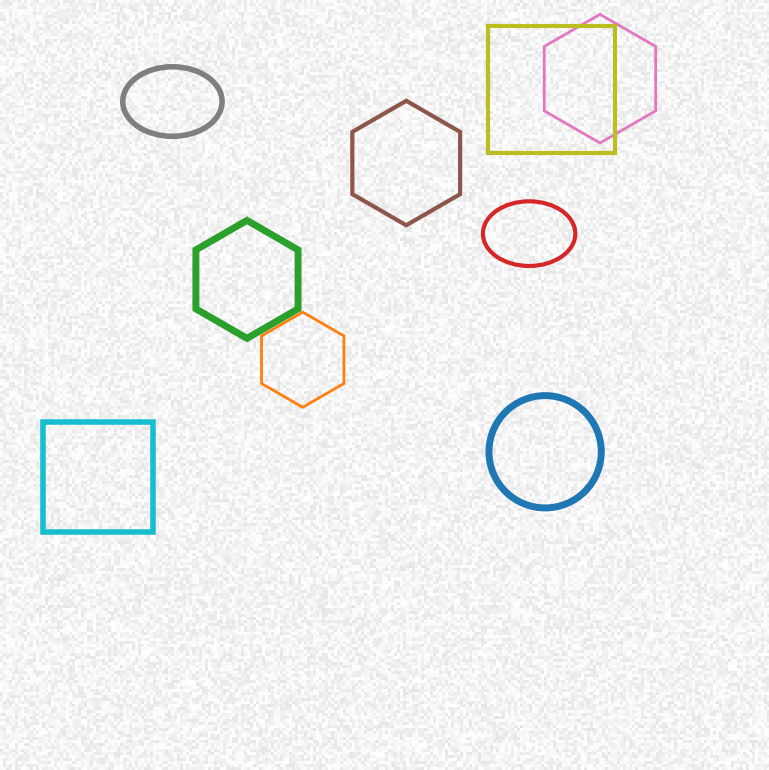[{"shape": "circle", "thickness": 2.5, "radius": 0.36, "center": [0.708, 0.413]}, {"shape": "hexagon", "thickness": 1, "radius": 0.31, "center": [0.393, 0.533]}, {"shape": "hexagon", "thickness": 2.5, "radius": 0.38, "center": [0.321, 0.637]}, {"shape": "oval", "thickness": 1.5, "radius": 0.3, "center": [0.687, 0.697]}, {"shape": "hexagon", "thickness": 1.5, "radius": 0.4, "center": [0.528, 0.788]}, {"shape": "hexagon", "thickness": 1, "radius": 0.42, "center": [0.779, 0.898]}, {"shape": "oval", "thickness": 2, "radius": 0.32, "center": [0.224, 0.868]}, {"shape": "square", "thickness": 1.5, "radius": 0.41, "center": [0.716, 0.883]}, {"shape": "square", "thickness": 2, "radius": 0.36, "center": [0.127, 0.381]}]